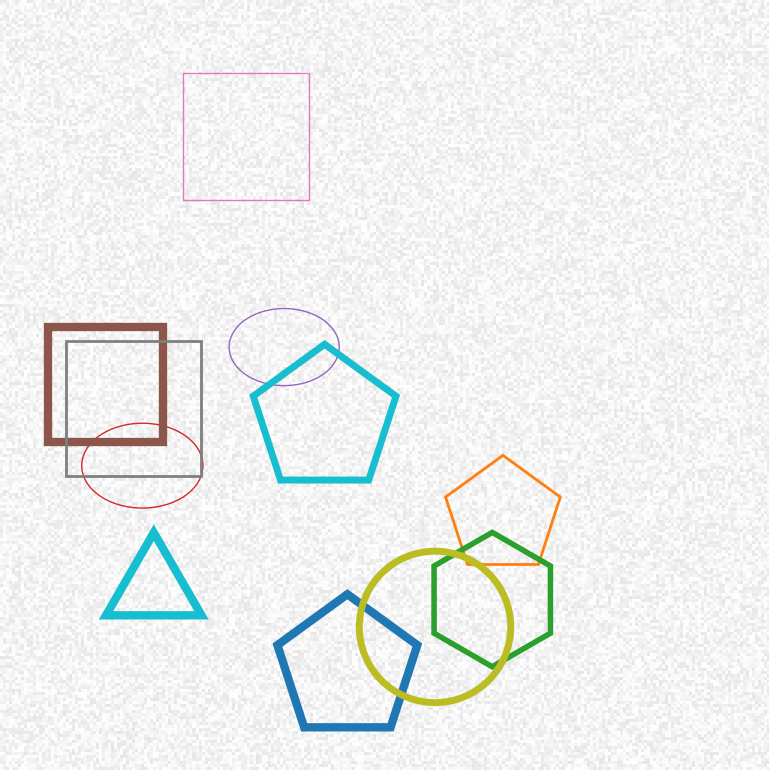[{"shape": "pentagon", "thickness": 3, "radius": 0.48, "center": [0.451, 0.133]}, {"shape": "pentagon", "thickness": 1, "radius": 0.39, "center": [0.653, 0.33]}, {"shape": "hexagon", "thickness": 2, "radius": 0.44, "center": [0.639, 0.221]}, {"shape": "oval", "thickness": 0.5, "radius": 0.39, "center": [0.185, 0.395]}, {"shape": "oval", "thickness": 0.5, "radius": 0.36, "center": [0.369, 0.549]}, {"shape": "square", "thickness": 3, "radius": 0.37, "center": [0.137, 0.501]}, {"shape": "square", "thickness": 0.5, "radius": 0.41, "center": [0.319, 0.823]}, {"shape": "square", "thickness": 1, "radius": 0.44, "center": [0.173, 0.469]}, {"shape": "circle", "thickness": 2.5, "radius": 0.49, "center": [0.565, 0.186]}, {"shape": "pentagon", "thickness": 2.5, "radius": 0.49, "center": [0.422, 0.455]}, {"shape": "triangle", "thickness": 3, "radius": 0.36, "center": [0.2, 0.237]}]